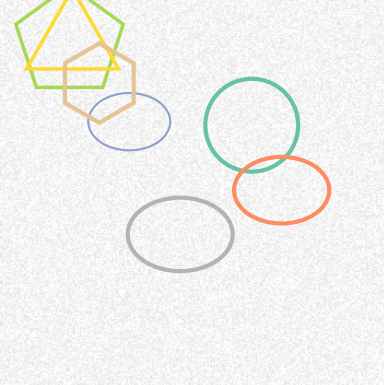[{"shape": "circle", "thickness": 3, "radius": 0.6, "center": [0.654, 0.675]}, {"shape": "oval", "thickness": 3, "radius": 0.62, "center": [0.732, 0.506]}, {"shape": "oval", "thickness": 1.5, "radius": 0.53, "center": [0.336, 0.684]}, {"shape": "pentagon", "thickness": 2.5, "radius": 0.73, "center": [0.181, 0.892]}, {"shape": "triangle", "thickness": 2.5, "radius": 0.69, "center": [0.188, 0.89]}, {"shape": "hexagon", "thickness": 3, "radius": 0.52, "center": [0.258, 0.784]}, {"shape": "oval", "thickness": 3, "radius": 0.68, "center": [0.468, 0.391]}]